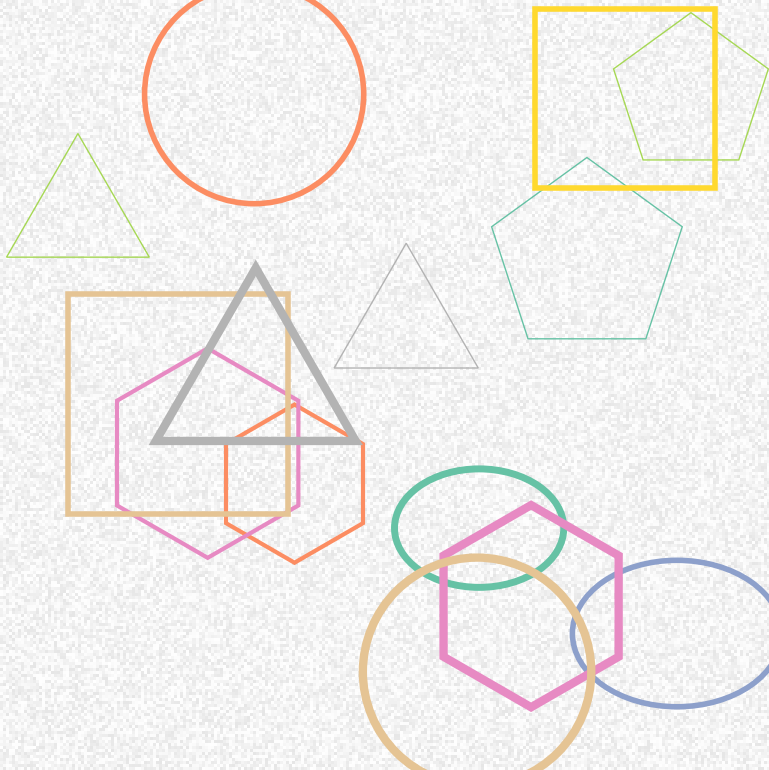[{"shape": "oval", "thickness": 2.5, "radius": 0.55, "center": [0.622, 0.314]}, {"shape": "pentagon", "thickness": 0.5, "radius": 0.65, "center": [0.762, 0.665]}, {"shape": "circle", "thickness": 2, "radius": 0.71, "center": [0.33, 0.878]}, {"shape": "hexagon", "thickness": 1.5, "radius": 0.51, "center": [0.382, 0.372]}, {"shape": "oval", "thickness": 2, "radius": 0.68, "center": [0.879, 0.177]}, {"shape": "hexagon", "thickness": 1.5, "radius": 0.68, "center": [0.27, 0.412]}, {"shape": "hexagon", "thickness": 3, "radius": 0.66, "center": [0.69, 0.213]}, {"shape": "triangle", "thickness": 0.5, "radius": 0.54, "center": [0.101, 0.72]}, {"shape": "pentagon", "thickness": 0.5, "radius": 0.53, "center": [0.897, 0.878]}, {"shape": "square", "thickness": 2, "radius": 0.58, "center": [0.812, 0.872]}, {"shape": "circle", "thickness": 3, "radius": 0.74, "center": [0.62, 0.128]}, {"shape": "square", "thickness": 2, "radius": 0.71, "center": [0.232, 0.476]}, {"shape": "triangle", "thickness": 0.5, "radius": 0.54, "center": [0.528, 0.576]}, {"shape": "triangle", "thickness": 3, "radius": 0.75, "center": [0.332, 0.502]}]